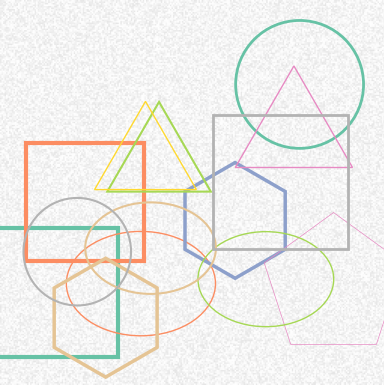[{"shape": "square", "thickness": 3, "radius": 0.84, "center": [0.14, 0.24]}, {"shape": "circle", "thickness": 2, "radius": 0.83, "center": [0.778, 0.781]}, {"shape": "oval", "thickness": 1, "radius": 0.97, "center": [0.366, 0.263]}, {"shape": "square", "thickness": 3, "radius": 0.76, "center": [0.222, 0.476]}, {"shape": "hexagon", "thickness": 2.5, "radius": 0.75, "center": [0.611, 0.427]}, {"shape": "triangle", "thickness": 1, "radius": 0.88, "center": [0.763, 0.653]}, {"shape": "pentagon", "thickness": 0.5, "radius": 0.95, "center": [0.866, 0.259]}, {"shape": "oval", "thickness": 1, "radius": 0.88, "center": [0.69, 0.275]}, {"shape": "triangle", "thickness": 1.5, "radius": 0.78, "center": [0.413, 0.58]}, {"shape": "triangle", "thickness": 1, "radius": 0.76, "center": [0.378, 0.584]}, {"shape": "hexagon", "thickness": 2.5, "radius": 0.77, "center": [0.274, 0.175]}, {"shape": "oval", "thickness": 1.5, "radius": 0.85, "center": [0.391, 0.356]}, {"shape": "circle", "thickness": 1.5, "radius": 0.7, "center": [0.201, 0.346]}, {"shape": "square", "thickness": 2, "radius": 0.87, "center": [0.728, 0.527]}]